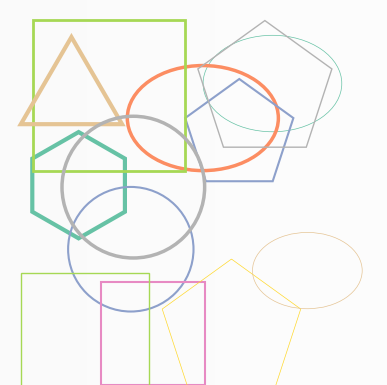[{"shape": "hexagon", "thickness": 3, "radius": 0.69, "center": [0.203, 0.519]}, {"shape": "oval", "thickness": 0.5, "radius": 0.89, "center": [0.703, 0.783]}, {"shape": "oval", "thickness": 2.5, "radius": 0.97, "center": [0.523, 0.693]}, {"shape": "pentagon", "thickness": 1.5, "radius": 0.73, "center": [0.617, 0.648]}, {"shape": "circle", "thickness": 1.5, "radius": 0.81, "center": [0.338, 0.353]}, {"shape": "square", "thickness": 1.5, "radius": 0.67, "center": [0.395, 0.134]}, {"shape": "square", "thickness": 1, "radius": 0.82, "center": [0.22, 0.126]}, {"shape": "square", "thickness": 2, "radius": 0.99, "center": [0.281, 0.752]}, {"shape": "pentagon", "thickness": 0.5, "radius": 0.94, "center": [0.597, 0.139]}, {"shape": "triangle", "thickness": 3, "radius": 0.75, "center": [0.184, 0.753]}, {"shape": "oval", "thickness": 0.5, "radius": 0.71, "center": [0.793, 0.297]}, {"shape": "circle", "thickness": 2.5, "radius": 0.92, "center": [0.344, 0.514]}, {"shape": "pentagon", "thickness": 1, "radius": 0.91, "center": [0.684, 0.765]}]